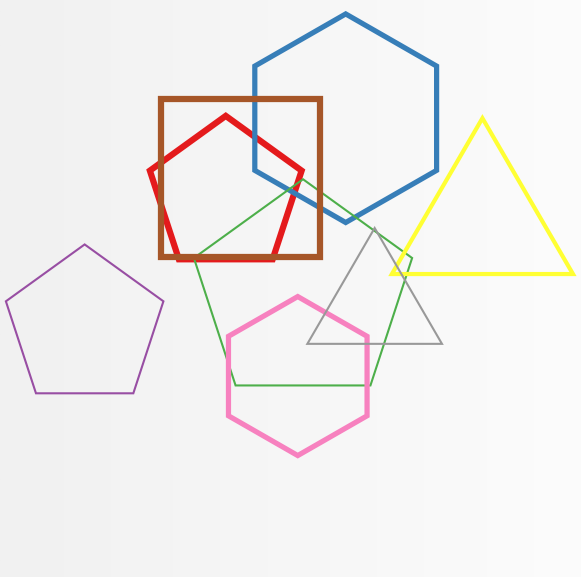[{"shape": "pentagon", "thickness": 3, "radius": 0.69, "center": [0.388, 0.661]}, {"shape": "hexagon", "thickness": 2.5, "radius": 0.9, "center": [0.595, 0.794]}, {"shape": "pentagon", "thickness": 1, "radius": 0.99, "center": [0.521, 0.491]}, {"shape": "pentagon", "thickness": 1, "radius": 0.71, "center": [0.146, 0.433]}, {"shape": "triangle", "thickness": 2, "radius": 0.9, "center": [0.83, 0.615]}, {"shape": "square", "thickness": 3, "radius": 0.69, "center": [0.414, 0.69]}, {"shape": "hexagon", "thickness": 2.5, "radius": 0.69, "center": [0.512, 0.348]}, {"shape": "triangle", "thickness": 1, "radius": 0.67, "center": [0.645, 0.471]}]